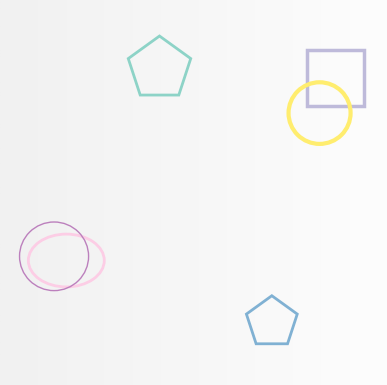[{"shape": "pentagon", "thickness": 2, "radius": 0.42, "center": [0.412, 0.822]}, {"shape": "square", "thickness": 2.5, "radius": 0.37, "center": [0.866, 0.797]}, {"shape": "pentagon", "thickness": 2, "radius": 0.34, "center": [0.701, 0.163]}, {"shape": "oval", "thickness": 2, "radius": 0.49, "center": [0.171, 0.323]}, {"shape": "circle", "thickness": 1, "radius": 0.45, "center": [0.14, 0.334]}, {"shape": "circle", "thickness": 3, "radius": 0.4, "center": [0.825, 0.706]}]